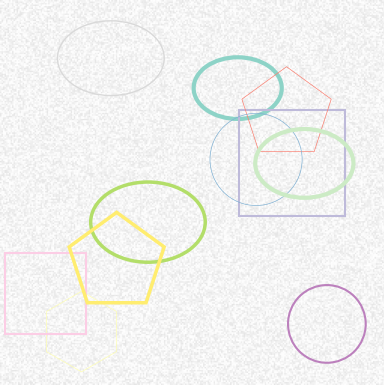[{"shape": "oval", "thickness": 3, "radius": 0.57, "center": [0.617, 0.771]}, {"shape": "hexagon", "thickness": 0.5, "radius": 0.52, "center": [0.212, 0.139]}, {"shape": "square", "thickness": 1.5, "radius": 0.69, "center": [0.758, 0.577]}, {"shape": "pentagon", "thickness": 0.5, "radius": 0.61, "center": [0.744, 0.705]}, {"shape": "circle", "thickness": 0.5, "radius": 0.6, "center": [0.665, 0.586]}, {"shape": "oval", "thickness": 2.5, "radius": 0.74, "center": [0.384, 0.423]}, {"shape": "square", "thickness": 1.5, "radius": 0.52, "center": [0.118, 0.238]}, {"shape": "oval", "thickness": 1, "radius": 0.69, "center": [0.288, 0.849]}, {"shape": "circle", "thickness": 1.5, "radius": 0.5, "center": [0.849, 0.159]}, {"shape": "oval", "thickness": 3, "radius": 0.64, "center": [0.79, 0.576]}, {"shape": "pentagon", "thickness": 2.5, "radius": 0.65, "center": [0.303, 0.319]}]